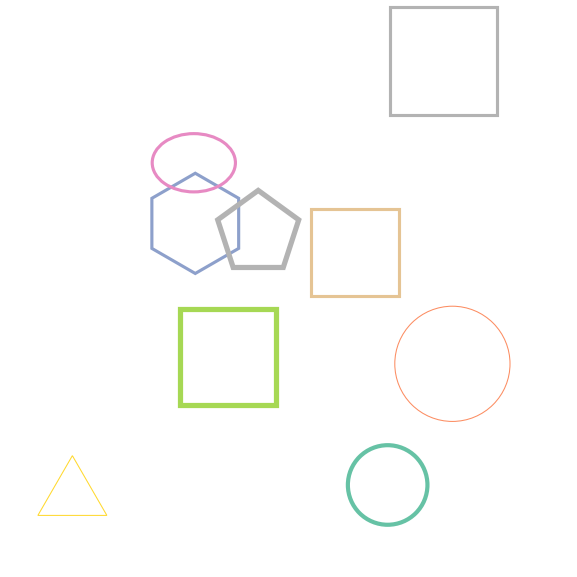[{"shape": "circle", "thickness": 2, "radius": 0.34, "center": [0.671, 0.159]}, {"shape": "circle", "thickness": 0.5, "radius": 0.5, "center": [0.783, 0.369]}, {"shape": "hexagon", "thickness": 1.5, "radius": 0.43, "center": [0.338, 0.612]}, {"shape": "oval", "thickness": 1.5, "radius": 0.36, "center": [0.336, 0.717]}, {"shape": "square", "thickness": 2.5, "radius": 0.42, "center": [0.395, 0.381]}, {"shape": "triangle", "thickness": 0.5, "radius": 0.34, "center": [0.125, 0.141]}, {"shape": "square", "thickness": 1.5, "radius": 0.38, "center": [0.615, 0.562]}, {"shape": "square", "thickness": 1.5, "radius": 0.46, "center": [0.768, 0.894]}, {"shape": "pentagon", "thickness": 2.5, "radius": 0.37, "center": [0.447, 0.596]}]